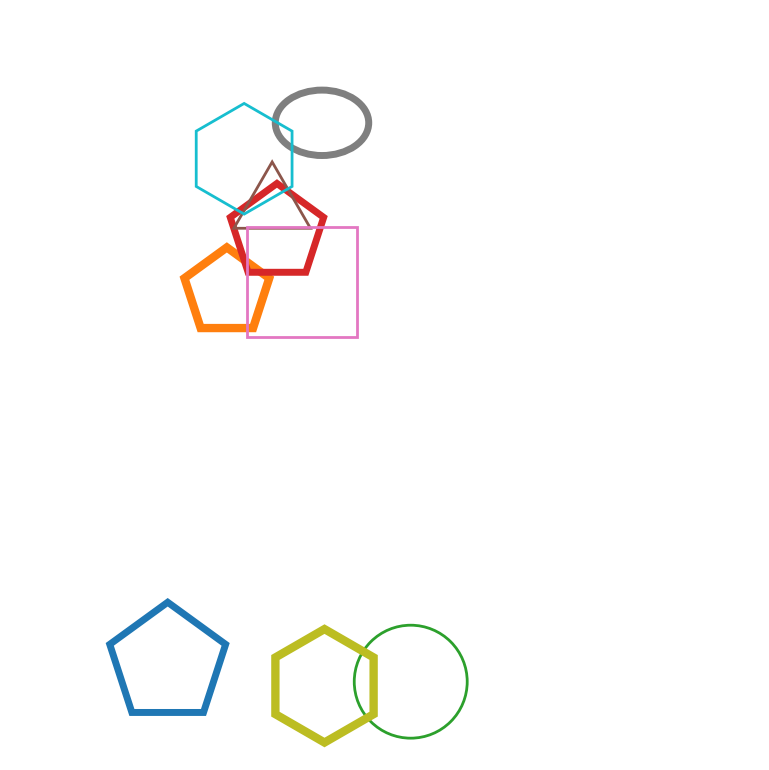[{"shape": "pentagon", "thickness": 2.5, "radius": 0.4, "center": [0.218, 0.139]}, {"shape": "pentagon", "thickness": 3, "radius": 0.29, "center": [0.295, 0.621]}, {"shape": "circle", "thickness": 1, "radius": 0.37, "center": [0.533, 0.115]}, {"shape": "pentagon", "thickness": 2.5, "radius": 0.32, "center": [0.36, 0.698]}, {"shape": "triangle", "thickness": 1, "radius": 0.29, "center": [0.353, 0.732]}, {"shape": "square", "thickness": 1, "radius": 0.35, "center": [0.392, 0.634]}, {"shape": "oval", "thickness": 2.5, "radius": 0.3, "center": [0.418, 0.841]}, {"shape": "hexagon", "thickness": 3, "radius": 0.37, "center": [0.421, 0.109]}, {"shape": "hexagon", "thickness": 1, "radius": 0.36, "center": [0.317, 0.794]}]